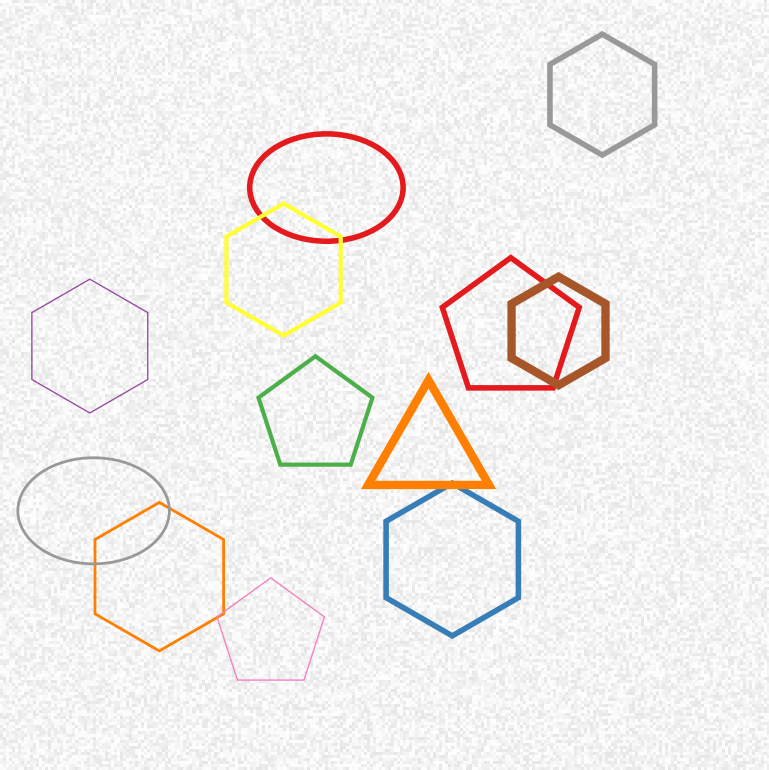[{"shape": "oval", "thickness": 2, "radius": 0.5, "center": [0.424, 0.756]}, {"shape": "pentagon", "thickness": 2, "radius": 0.47, "center": [0.663, 0.572]}, {"shape": "hexagon", "thickness": 2, "radius": 0.5, "center": [0.587, 0.273]}, {"shape": "pentagon", "thickness": 1.5, "radius": 0.39, "center": [0.41, 0.46]}, {"shape": "hexagon", "thickness": 0.5, "radius": 0.43, "center": [0.117, 0.551]}, {"shape": "triangle", "thickness": 3, "radius": 0.45, "center": [0.557, 0.416]}, {"shape": "hexagon", "thickness": 1, "radius": 0.48, "center": [0.207, 0.251]}, {"shape": "hexagon", "thickness": 1.5, "radius": 0.43, "center": [0.368, 0.65]}, {"shape": "hexagon", "thickness": 3, "radius": 0.35, "center": [0.725, 0.57]}, {"shape": "pentagon", "thickness": 0.5, "radius": 0.37, "center": [0.352, 0.176]}, {"shape": "hexagon", "thickness": 2, "radius": 0.39, "center": [0.782, 0.877]}, {"shape": "oval", "thickness": 1, "radius": 0.49, "center": [0.122, 0.337]}]